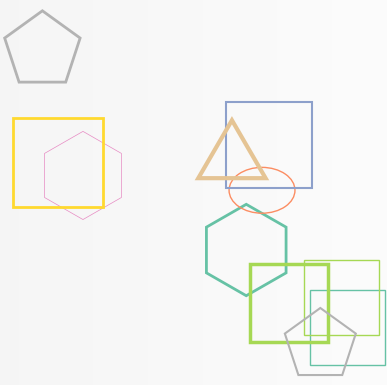[{"shape": "square", "thickness": 1, "radius": 0.49, "center": [0.897, 0.15]}, {"shape": "hexagon", "thickness": 2, "radius": 0.59, "center": [0.635, 0.351]}, {"shape": "oval", "thickness": 1, "radius": 0.43, "center": [0.676, 0.506]}, {"shape": "square", "thickness": 1.5, "radius": 0.55, "center": [0.694, 0.624]}, {"shape": "hexagon", "thickness": 0.5, "radius": 0.57, "center": [0.214, 0.544]}, {"shape": "square", "thickness": 1, "radius": 0.49, "center": [0.881, 0.228]}, {"shape": "square", "thickness": 2.5, "radius": 0.5, "center": [0.745, 0.213]}, {"shape": "square", "thickness": 2, "radius": 0.58, "center": [0.149, 0.577]}, {"shape": "triangle", "thickness": 3, "radius": 0.5, "center": [0.599, 0.587]}, {"shape": "pentagon", "thickness": 2, "radius": 0.51, "center": [0.109, 0.87]}, {"shape": "pentagon", "thickness": 1.5, "radius": 0.48, "center": [0.827, 0.104]}]